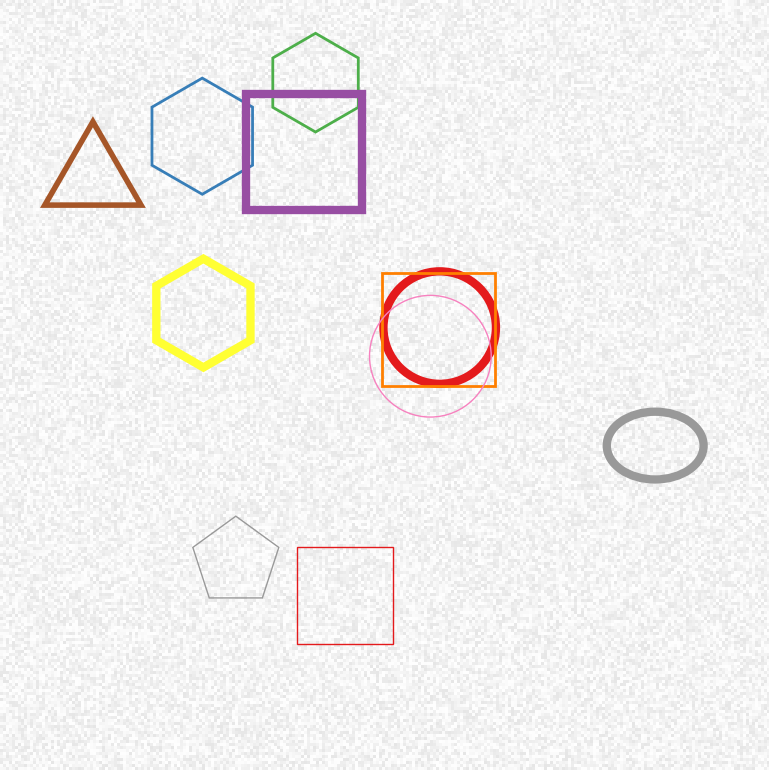[{"shape": "square", "thickness": 0.5, "radius": 0.31, "center": [0.448, 0.226]}, {"shape": "circle", "thickness": 3, "radius": 0.37, "center": [0.571, 0.575]}, {"shape": "hexagon", "thickness": 1, "radius": 0.38, "center": [0.263, 0.823]}, {"shape": "hexagon", "thickness": 1, "radius": 0.32, "center": [0.41, 0.893]}, {"shape": "square", "thickness": 3, "radius": 0.38, "center": [0.395, 0.802]}, {"shape": "square", "thickness": 1, "radius": 0.37, "center": [0.569, 0.572]}, {"shape": "hexagon", "thickness": 3, "radius": 0.35, "center": [0.264, 0.593]}, {"shape": "triangle", "thickness": 2, "radius": 0.36, "center": [0.121, 0.77]}, {"shape": "circle", "thickness": 0.5, "radius": 0.4, "center": [0.559, 0.537]}, {"shape": "pentagon", "thickness": 0.5, "radius": 0.29, "center": [0.306, 0.271]}, {"shape": "oval", "thickness": 3, "radius": 0.31, "center": [0.851, 0.421]}]